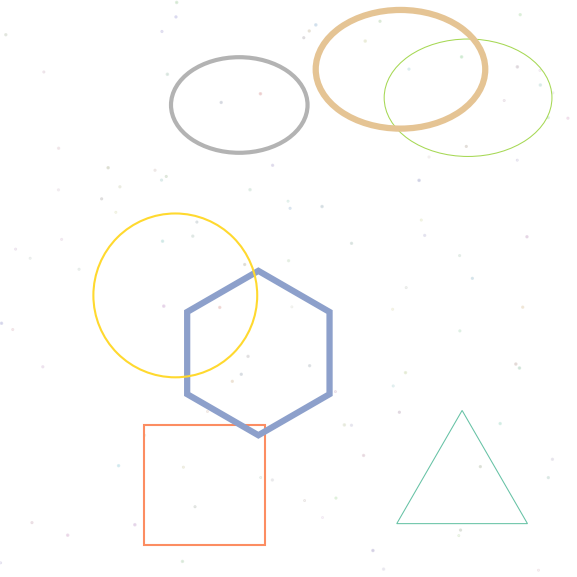[{"shape": "triangle", "thickness": 0.5, "radius": 0.65, "center": [0.8, 0.158]}, {"shape": "square", "thickness": 1, "radius": 0.52, "center": [0.355, 0.159]}, {"shape": "hexagon", "thickness": 3, "radius": 0.71, "center": [0.447, 0.388]}, {"shape": "oval", "thickness": 0.5, "radius": 0.73, "center": [0.811, 0.83]}, {"shape": "circle", "thickness": 1, "radius": 0.71, "center": [0.304, 0.488]}, {"shape": "oval", "thickness": 3, "radius": 0.73, "center": [0.693, 0.879]}, {"shape": "oval", "thickness": 2, "radius": 0.59, "center": [0.414, 0.817]}]